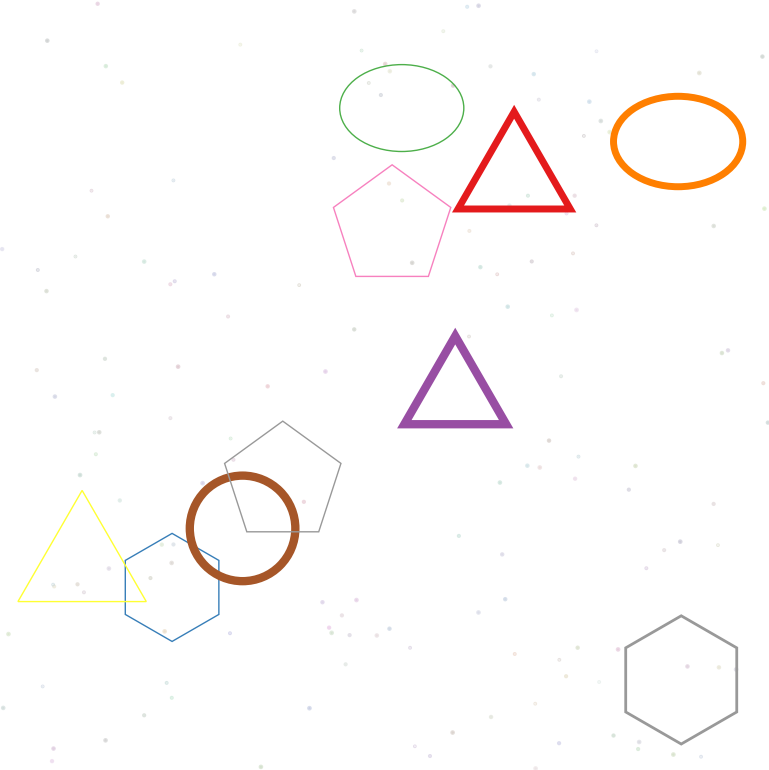[{"shape": "triangle", "thickness": 2.5, "radius": 0.42, "center": [0.668, 0.771]}, {"shape": "hexagon", "thickness": 0.5, "radius": 0.35, "center": [0.223, 0.237]}, {"shape": "oval", "thickness": 0.5, "radius": 0.4, "center": [0.522, 0.86]}, {"shape": "triangle", "thickness": 3, "radius": 0.38, "center": [0.591, 0.487]}, {"shape": "oval", "thickness": 2.5, "radius": 0.42, "center": [0.881, 0.816]}, {"shape": "triangle", "thickness": 0.5, "radius": 0.48, "center": [0.107, 0.267]}, {"shape": "circle", "thickness": 3, "radius": 0.34, "center": [0.315, 0.314]}, {"shape": "pentagon", "thickness": 0.5, "radius": 0.4, "center": [0.509, 0.706]}, {"shape": "pentagon", "thickness": 0.5, "radius": 0.4, "center": [0.367, 0.374]}, {"shape": "hexagon", "thickness": 1, "radius": 0.42, "center": [0.885, 0.117]}]